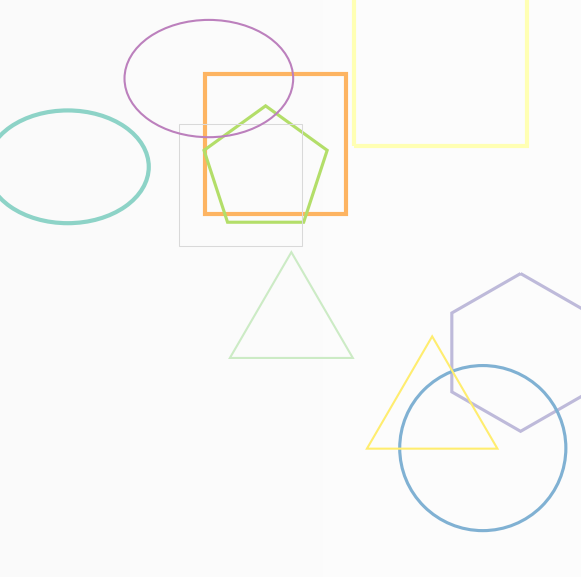[{"shape": "oval", "thickness": 2, "radius": 0.7, "center": [0.116, 0.71]}, {"shape": "square", "thickness": 2, "radius": 0.75, "center": [0.758, 0.896]}, {"shape": "hexagon", "thickness": 1.5, "radius": 0.68, "center": [0.896, 0.389]}, {"shape": "circle", "thickness": 1.5, "radius": 0.71, "center": [0.831, 0.223]}, {"shape": "square", "thickness": 2, "radius": 0.6, "center": [0.474, 0.75]}, {"shape": "pentagon", "thickness": 1.5, "radius": 0.56, "center": [0.457, 0.704]}, {"shape": "square", "thickness": 0.5, "radius": 0.53, "center": [0.414, 0.679]}, {"shape": "oval", "thickness": 1, "radius": 0.73, "center": [0.359, 0.863]}, {"shape": "triangle", "thickness": 1, "radius": 0.61, "center": [0.501, 0.44]}, {"shape": "triangle", "thickness": 1, "radius": 0.65, "center": [0.744, 0.287]}]